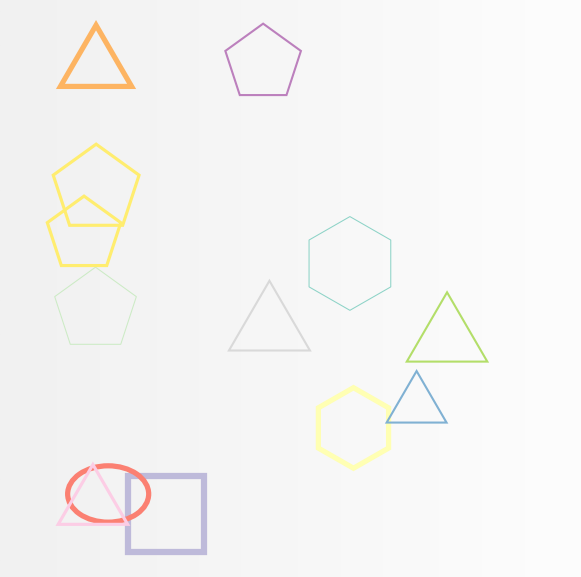[{"shape": "hexagon", "thickness": 0.5, "radius": 0.41, "center": [0.602, 0.543]}, {"shape": "hexagon", "thickness": 2.5, "radius": 0.35, "center": [0.608, 0.258]}, {"shape": "square", "thickness": 3, "radius": 0.33, "center": [0.286, 0.11]}, {"shape": "oval", "thickness": 2.5, "radius": 0.35, "center": [0.186, 0.144]}, {"shape": "triangle", "thickness": 1, "radius": 0.3, "center": [0.717, 0.297]}, {"shape": "triangle", "thickness": 2.5, "radius": 0.35, "center": [0.165, 0.885]}, {"shape": "triangle", "thickness": 1, "radius": 0.4, "center": [0.769, 0.413]}, {"shape": "triangle", "thickness": 1.5, "radius": 0.34, "center": [0.16, 0.126]}, {"shape": "triangle", "thickness": 1, "radius": 0.4, "center": [0.464, 0.432]}, {"shape": "pentagon", "thickness": 1, "radius": 0.34, "center": [0.453, 0.89]}, {"shape": "pentagon", "thickness": 0.5, "radius": 0.37, "center": [0.164, 0.463]}, {"shape": "pentagon", "thickness": 1.5, "radius": 0.33, "center": [0.145, 0.593]}, {"shape": "pentagon", "thickness": 1.5, "radius": 0.39, "center": [0.165, 0.672]}]